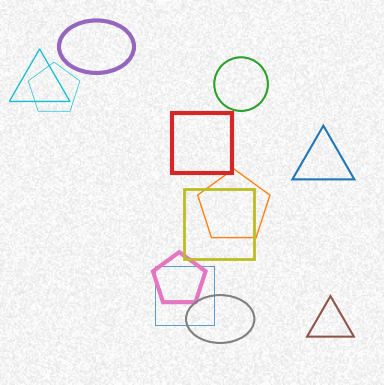[{"shape": "triangle", "thickness": 1.5, "radius": 0.46, "center": [0.84, 0.581]}, {"shape": "square", "thickness": 0.5, "radius": 0.38, "center": [0.48, 0.233]}, {"shape": "pentagon", "thickness": 1, "radius": 0.49, "center": [0.607, 0.463]}, {"shape": "circle", "thickness": 1.5, "radius": 0.35, "center": [0.626, 0.782]}, {"shape": "square", "thickness": 3, "radius": 0.39, "center": [0.524, 0.629]}, {"shape": "oval", "thickness": 3, "radius": 0.49, "center": [0.251, 0.879]}, {"shape": "triangle", "thickness": 1.5, "radius": 0.35, "center": [0.858, 0.161]}, {"shape": "pentagon", "thickness": 3, "radius": 0.36, "center": [0.466, 0.273]}, {"shape": "oval", "thickness": 1.5, "radius": 0.44, "center": [0.572, 0.171]}, {"shape": "square", "thickness": 2, "radius": 0.46, "center": [0.568, 0.417]}, {"shape": "pentagon", "thickness": 0.5, "radius": 0.35, "center": [0.141, 0.768]}, {"shape": "triangle", "thickness": 1, "radius": 0.45, "center": [0.103, 0.782]}]